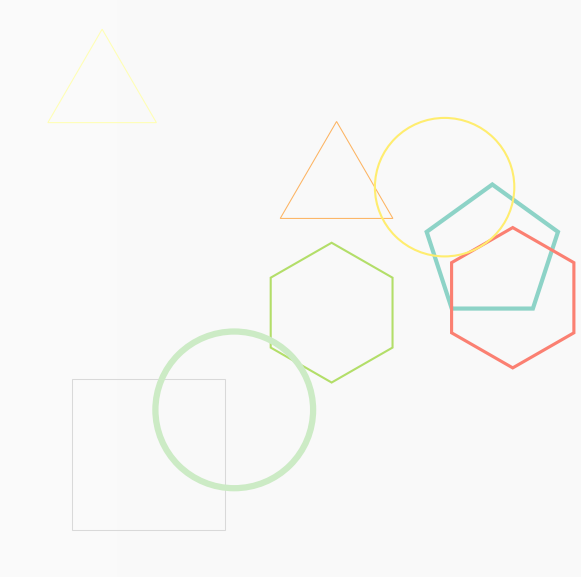[{"shape": "pentagon", "thickness": 2, "radius": 0.59, "center": [0.847, 0.561]}, {"shape": "triangle", "thickness": 0.5, "radius": 0.54, "center": [0.176, 0.841]}, {"shape": "hexagon", "thickness": 1.5, "radius": 0.61, "center": [0.882, 0.484]}, {"shape": "triangle", "thickness": 0.5, "radius": 0.56, "center": [0.579, 0.677]}, {"shape": "hexagon", "thickness": 1, "radius": 0.61, "center": [0.571, 0.458]}, {"shape": "square", "thickness": 0.5, "radius": 0.65, "center": [0.255, 0.212]}, {"shape": "circle", "thickness": 3, "radius": 0.68, "center": [0.403, 0.289]}, {"shape": "circle", "thickness": 1, "radius": 0.6, "center": [0.765, 0.675]}]